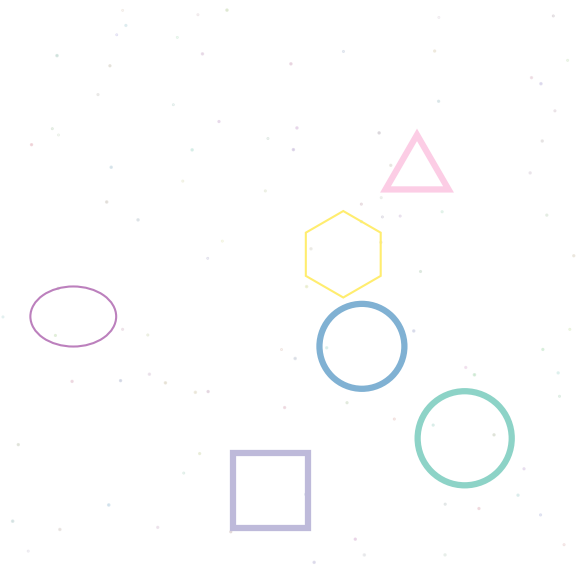[{"shape": "circle", "thickness": 3, "radius": 0.41, "center": [0.805, 0.24]}, {"shape": "square", "thickness": 3, "radius": 0.33, "center": [0.469, 0.15]}, {"shape": "circle", "thickness": 3, "radius": 0.37, "center": [0.627, 0.399]}, {"shape": "triangle", "thickness": 3, "radius": 0.32, "center": [0.722, 0.703]}, {"shape": "oval", "thickness": 1, "radius": 0.37, "center": [0.127, 0.451]}, {"shape": "hexagon", "thickness": 1, "radius": 0.37, "center": [0.594, 0.559]}]